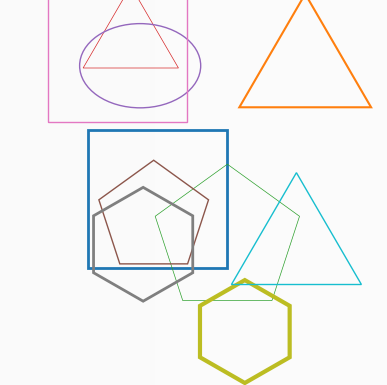[{"shape": "square", "thickness": 2, "radius": 0.9, "center": [0.406, 0.484]}, {"shape": "triangle", "thickness": 1.5, "radius": 0.98, "center": [0.788, 0.819]}, {"shape": "pentagon", "thickness": 0.5, "radius": 0.98, "center": [0.587, 0.378]}, {"shape": "triangle", "thickness": 0.5, "radius": 0.71, "center": [0.337, 0.894]}, {"shape": "oval", "thickness": 1, "radius": 0.78, "center": [0.362, 0.829]}, {"shape": "pentagon", "thickness": 1, "radius": 0.74, "center": [0.397, 0.435]}, {"shape": "square", "thickness": 1, "radius": 0.9, "center": [0.303, 0.861]}, {"shape": "hexagon", "thickness": 2, "radius": 0.74, "center": [0.369, 0.366]}, {"shape": "hexagon", "thickness": 3, "radius": 0.67, "center": [0.632, 0.139]}, {"shape": "triangle", "thickness": 1, "radius": 0.97, "center": [0.765, 0.358]}]